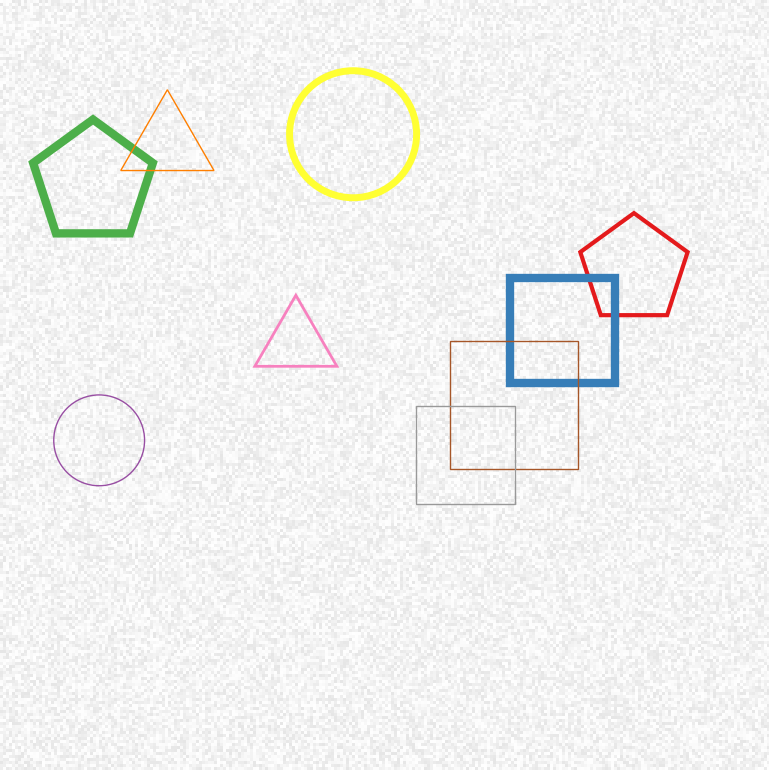[{"shape": "pentagon", "thickness": 1.5, "radius": 0.37, "center": [0.823, 0.65]}, {"shape": "square", "thickness": 3, "radius": 0.34, "center": [0.73, 0.571]}, {"shape": "pentagon", "thickness": 3, "radius": 0.41, "center": [0.121, 0.763]}, {"shape": "circle", "thickness": 0.5, "radius": 0.29, "center": [0.129, 0.428]}, {"shape": "triangle", "thickness": 0.5, "radius": 0.35, "center": [0.217, 0.813]}, {"shape": "circle", "thickness": 2.5, "radius": 0.41, "center": [0.459, 0.826]}, {"shape": "square", "thickness": 0.5, "radius": 0.42, "center": [0.668, 0.474]}, {"shape": "triangle", "thickness": 1, "radius": 0.31, "center": [0.384, 0.555]}, {"shape": "square", "thickness": 0.5, "radius": 0.32, "center": [0.605, 0.409]}]